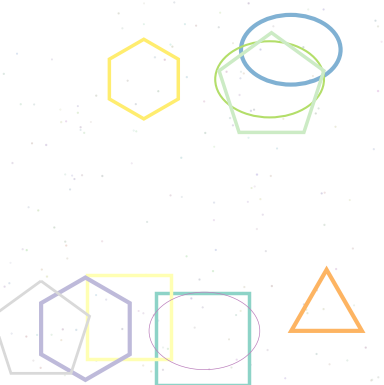[{"shape": "square", "thickness": 2.5, "radius": 0.6, "center": [0.525, 0.12]}, {"shape": "square", "thickness": 2.5, "radius": 0.55, "center": [0.336, 0.177]}, {"shape": "hexagon", "thickness": 3, "radius": 0.66, "center": [0.222, 0.146]}, {"shape": "oval", "thickness": 3, "radius": 0.65, "center": [0.755, 0.871]}, {"shape": "triangle", "thickness": 3, "radius": 0.53, "center": [0.848, 0.194]}, {"shape": "oval", "thickness": 1.5, "radius": 0.71, "center": [0.7, 0.794]}, {"shape": "pentagon", "thickness": 2, "radius": 0.66, "center": [0.106, 0.138]}, {"shape": "oval", "thickness": 0.5, "radius": 0.72, "center": [0.531, 0.14]}, {"shape": "pentagon", "thickness": 2.5, "radius": 0.72, "center": [0.705, 0.772]}, {"shape": "hexagon", "thickness": 2.5, "radius": 0.52, "center": [0.374, 0.795]}]